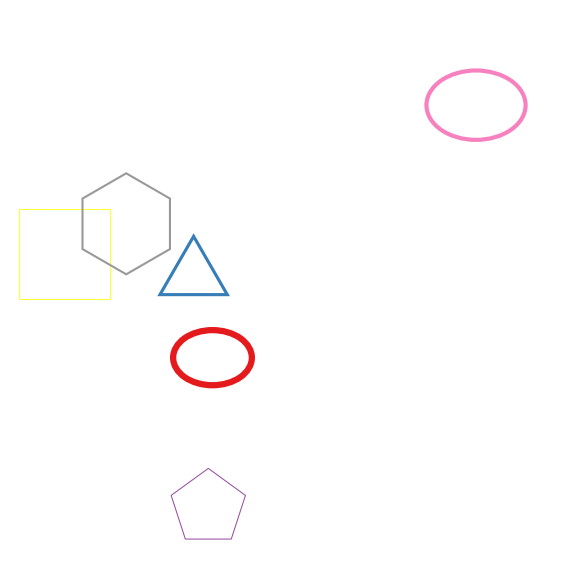[{"shape": "oval", "thickness": 3, "radius": 0.34, "center": [0.368, 0.38]}, {"shape": "triangle", "thickness": 1.5, "radius": 0.34, "center": [0.335, 0.523]}, {"shape": "pentagon", "thickness": 0.5, "radius": 0.34, "center": [0.361, 0.12]}, {"shape": "square", "thickness": 0.5, "radius": 0.39, "center": [0.112, 0.56]}, {"shape": "oval", "thickness": 2, "radius": 0.43, "center": [0.824, 0.817]}, {"shape": "hexagon", "thickness": 1, "radius": 0.44, "center": [0.219, 0.612]}]